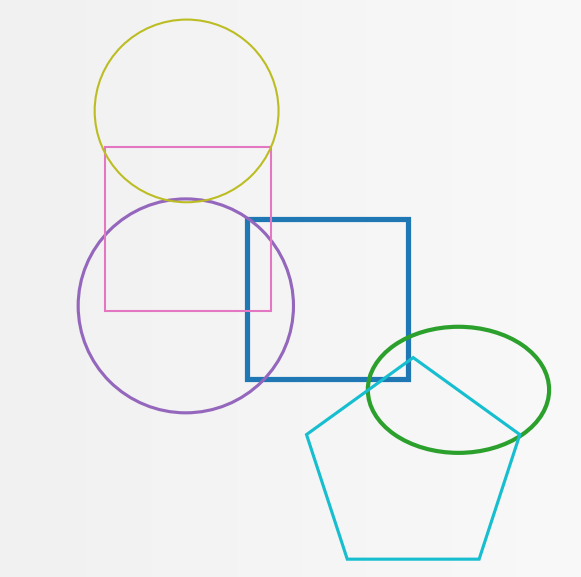[{"shape": "square", "thickness": 2.5, "radius": 0.69, "center": [0.563, 0.481]}, {"shape": "oval", "thickness": 2, "radius": 0.78, "center": [0.789, 0.324]}, {"shape": "circle", "thickness": 1.5, "radius": 0.93, "center": [0.32, 0.47]}, {"shape": "square", "thickness": 1, "radius": 0.71, "center": [0.323, 0.603]}, {"shape": "circle", "thickness": 1, "radius": 0.79, "center": [0.321, 0.807]}, {"shape": "pentagon", "thickness": 1.5, "radius": 0.96, "center": [0.711, 0.187]}]